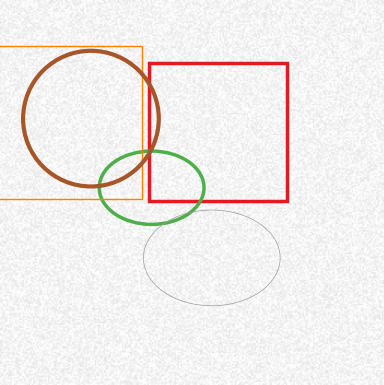[{"shape": "square", "thickness": 2.5, "radius": 0.89, "center": [0.566, 0.657]}, {"shape": "oval", "thickness": 2.5, "radius": 0.68, "center": [0.394, 0.512]}, {"shape": "square", "thickness": 1, "radius": 0.99, "center": [0.169, 0.681]}, {"shape": "circle", "thickness": 3, "radius": 0.88, "center": [0.236, 0.692]}, {"shape": "oval", "thickness": 0.5, "radius": 0.89, "center": [0.55, 0.33]}]